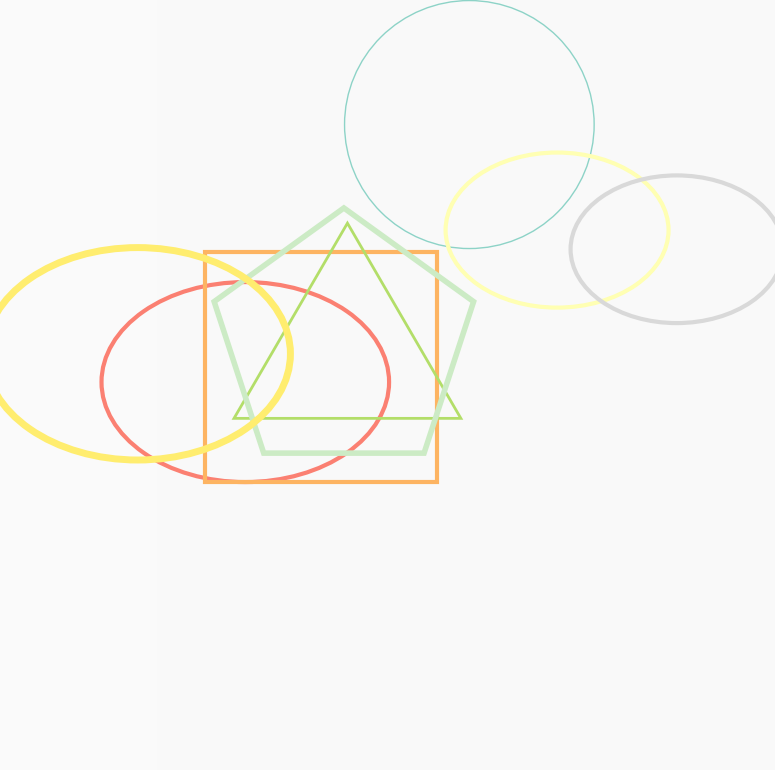[{"shape": "circle", "thickness": 0.5, "radius": 0.81, "center": [0.606, 0.838]}, {"shape": "oval", "thickness": 1.5, "radius": 0.72, "center": [0.719, 0.701]}, {"shape": "oval", "thickness": 1.5, "radius": 0.93, "center": [0.317, 0.504]}, {"shape": "square", "thickness": 1.5, "radius": 0.75, "center": [0.414, 0.524]}, {"shape": "triangle", "thickness": 1, "radius": 0.84, "center": [0.448, 0.541]}, {"shape": "oval", "thickness": 1.5, "radius": 0.69, "center": [0.873, 0.676]}, {"shape": "pentagon", "thickness": 2, "radius": 0.88, "center": [0.444, 0.554]}, {"shape": "oval", "thickness": 2.5, "radius": 0.99, "center": [0.178, 0.541]}]